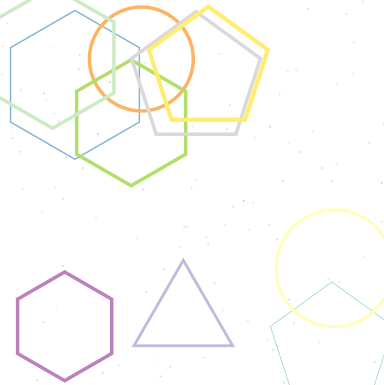[{"shape": "pentagon", "thickness": 0.5, "radius": 0.84, "center": [0.862, 0.1]}, {"shape": "circle", "thickness": 2, "radius": 0.76, "center": [0.869, 0.303]}, {"shape": "triangle", "thickness": 2, "radius": 0.74, "center": [0.476, 0.176]}, {"shape": "hexagon", "thickness": 1, "radius": 0.97, "center": [0.195, 0.78]}, {"shape": "circle", "thickness": 2.5, "radius": 0.67, "center": [0.367, 0.847]}, {"shape": "hexagon", "thickness": 2.5, "radius": 0.82, "center": [0.341, 0.681]}, {"shape": "pentagon", "thickness": 2.5, "radius": 0.88, "center": [0.509, 0.794]}, {"shape": "hexagon", "thickness": 2.5, "radius": 0.71, "center": [0.168, 0.152]}, {"shape": "hexagon", "thickness": 2.5, "radius": 0.92, "center": [0.137, 0.851]}, {"shape": "pentagon", "thickness": 3, "radius": 0.81, "center": [0.541, 0.82]}]